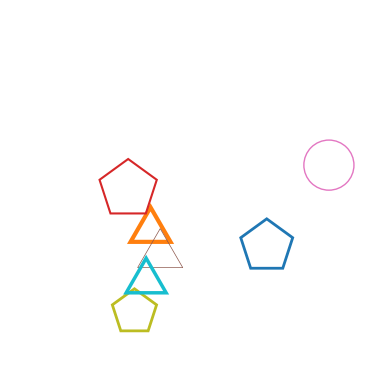[{"shape": "pentagon", "thickness": 2, "radius": 0.35, "center": [0.693, 0.361]}, {"shape": "triangle", "thickness": 3, "radius": 0.3, "center": [0.391, 0.402]}, {"shape": "pentagon", "thickness": 1.5, "radius": 0.39, "center": [0.333, 0.509]}, {"shape": "triangle", "thickness": 0.5, "radius": 0.34, "center": [0.416, 0.339]}, {"shape": "circle", "thickness": 1, "radius": 0.33, "center": [0.854, 0.571]}, {"shape": "pentagon", "thickness": 2, "radius": 0.3, "center": [0.349, 0.189]}, {"shape": "triangle", "thickness": 2.5, "radius": 0.3, "center": [0.38, 0.269]}]